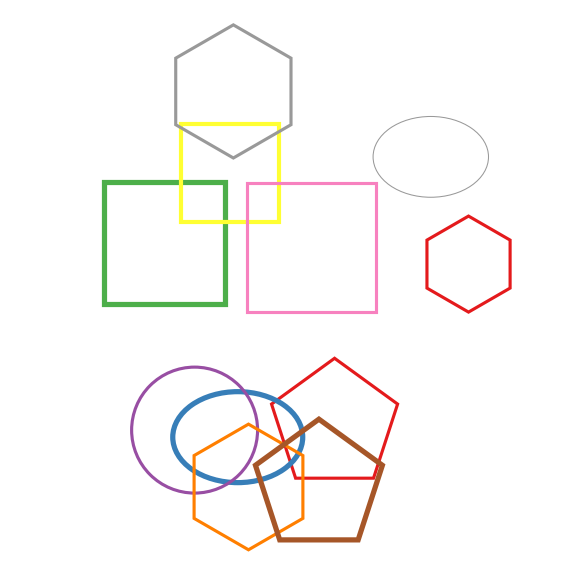[{"shape": "pentagon", "thickness": 1.5, "radius": 0.57, "center": [0.579, 0.264]}, {"shape": "hexagon", "thickness": 1.5, "radius": 0.42, "center": [0.811, 0.542]}, {"shape": "oval", "thickness": 2.5, "radius": 0.56, "center": [0.412, 0.242]}, {"shape": "square", "thickness": 2.5, "radius": 0.53, "center": [0.285, 0.579]}, {"shape": "circle", "thickness": 1.5, "radius": 0.55, "center": [0.337, 0.254]}, {"shape": "hexagon", "thickness": 1.5, "radius": 0.54, "center": [0.43, 0.156]}, {"shape": "square", "thickness": 2, "radius": 0.42, "center": [0.399, 0.7]}, {"shape": "pentagon", "thickness": 2.5, "radius": 0.58, "center": [0.552, 0.158]}, {"shape": "square", "thickness": 1.5, "radius": 0.56, "center": [0.539, 0.571]}, {"shape": "oval", "thickness": 0.5, "radius": 0.5, "center": [0.746, 0.728]}, {"shape": "hexagon", "thickness": 1.5, "radius": 0.58, "center": [0.404, 0.841]}]